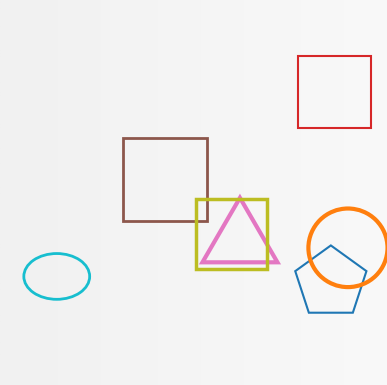[{"shape": "pentagon", "thickness": 1.5, "radius": 0.48, "center": [0.854, 0.266]}, {"shape": "circle", "thickness": 3, "radius": 0.51, "center": [0.898, 0.356]}, {"shape": "square", "thickness": 1.5, "radius": 0.47, "center": [0.863, 0.761]}, {"shape": "square", "thickness": 2, "radius": 0.54, "center": [0.426, 0.534]}, {"shape": "triangle", "thickness": 3, "radius": 0.56, "center": [0.619, 0.375]}, {"shape": "square", "thickness": 2.5, "radius": 0.46, "center": [0.597, 0.393]}, {"shape": "oval", "thickness": 2, "radius": 0.42, "center": [0.146, 0.282]}]